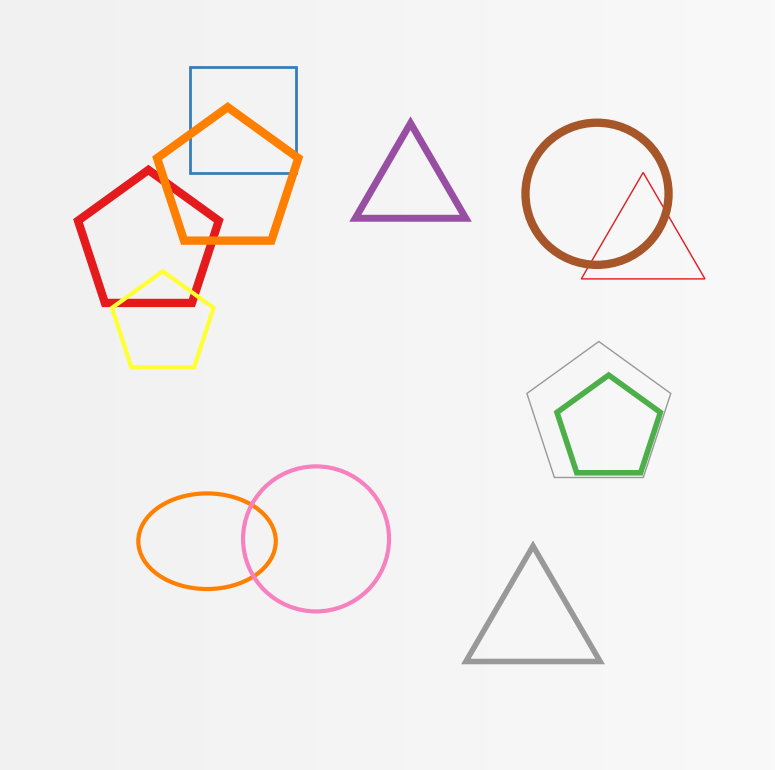[{"shape": "triangle", "thickness": 0.5, "radius": 0.46, "center": [0.83, 0.684]}, {"shape": "pentagon", "thickness": 3, "radius": 0.48, "center": [0.192, 0.684]}, {"shape": "square", "thickness": 1, "radius": 0.34, "center": [0.314, 0.844]}, {"shape": "pentagon", "thickness": 2, "radius": 0.35, "center": [0.785, 0.443]}, {"shape": "triangle", "thickness": 2.5, "radius": 0.41, "center": [0.53, 0.758]}, {"shape": "oval", "thickness": 1.5, "radius": 0.44, "center": [0.267, 0.297]}, {"shape": "pentagon", "thickness": 3, "radius": 0.48, "center": [0.294, 0.765]}, {"shape": "pentagon", "thickness": 1.5, "radius": 0.34, "center": [0.21, 0.579]}, {"shape": "circle", "thickness": 3, "radius": 0.46, "center": [0.77, 0.748]}, {"shape": "circle", "thickness": 1.5, "radius": 0.47, "center": [0.408, 0.3]}, {"shape": "triangle", "thickness": 2, "radius": 0.5, "center": [0.688, 0.191]}, {"shape": "pentagon", "thickness": 0.5, "radius": 0.49, "center": [0.773, 0.459]}]